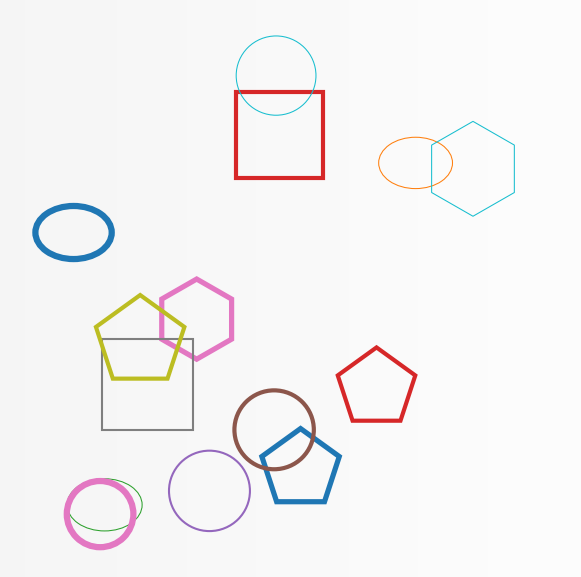[{"shape": "oval", "thickness": 3, "radius": 0.33, "center": [0.127, 0.597]}, {"shape": "pentagon", "thickness": 2.5, "radius": 0.35, "center": [0.517, 0.187]}, {"shape": "oval", "thickness": 0.5, "radius": 0.32, "center": [0.715, 0.717]}, {"shape": "oval", "thickness": 0.5, "radius": 0.32, "center": [0.18, 0.125]}, {"shape": "pentagon", "thickness": 2, "radius": 0.35, "center": [0.648, 0.327]}, {"shape": "square", "thickness": 2, "radius": 0.37, "center": [0.481, 0.765]}, {"shape": "circle", "thickness": 1, "radius": 0.35, "center": [0.36, 0.149]}, {"shape": "circle", "thickness": 2, "radius": 0.34, "center": [0.472, 0.255]}, {"shape": "hexagon", "thickness": 2.5, "radius": 0.35, "center": [0.338, 0.447]}, {"shape": "circle", "thickness": 3, "radius": 0.29, "center": [0.172, 0.109]}, {"shape": "square", "thickness": 1, "radius": 0.39, "center": [0.255, 0.333]}, {"shape": "pentagon", "thickness": 2, "radius": 0.4, "center": [0.241, 0.408]}, {"shape": "hexagon", "thickness": 0.5, "radius": 0.41, "center": [0.814, 0.707]}, {"shape": "circle", "thickness": 0.5, "radius": 0.34, "center": [0.475, 0.868]}]